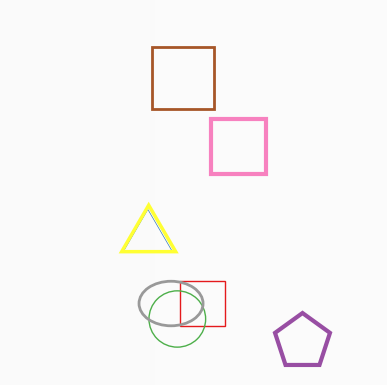[{"shape": "square", "thickness": 1, "radius": 0.29, "center": [0.522, 0.211]}, {"shape": "triangle", "thickness": 0.5, "radius": 0.36, "center": [0.382, 0.384]}, {"shape": "circle", "thickness": 1, "radius": 0.37, "center": [0.458, 0.171]}, {"shape": "pentagon", "thickness": 3, "radius": 0.37, "center": [0.781, 0.112]}, {"shape": "triangle", "thickness": 2.5, "radius": 0.4, "center": [0.384, 0.387]}, {"shape": "square", "thickness": 2, "radius": 0.4, "center": [0.472, 0.799]}, {"shape": "square", "thickness": 3, "radius": 0.36, "center": [0.616, 0.621]}, {"shape": "oval", "thickness": 2, "radius": 0.41, "center": [0.441, 0.212]}]